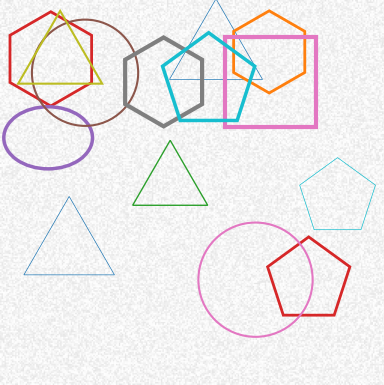[{"shape": "triangle", "thickness": 0.5, "radius": 0.7, "center": [0.561, 0.863]}, {"shape": "triangle", "thickness": 0.5, "radius": 0.68, "center": [0.18, 0.354]}, {"shape": "hexagon", "thickness": 2, "radius": 0.53, "center": [0.699, 0.865]}, {"shape": "triangle", "thickness": 1, "radius": 0.56, "center": [0.442, 0.523]}, {"shape": "pentagon", "thickness": 2, "radius": 0.56, "center": [0.802, 0.272]}, {"shape": "hexagon", "thickness": 2, "radius": 0.61, "center": [0.132, 0.847]}, {"shape": "oval", "thickness": 2.5, "radius": 0.58, "center": [0.125, 0.642]}, {"shape": "circle", "thickness": 1.5, "radius": 0.69, "center": [0.221, 0.811]}, {"shape": "square", "thickness": 3, "radius": 0.59, "center": [0.702, 0.787]}, {"shape": "circle", "thickness": 1.5, "radius": 0.74, "center": [0.664, 0.274]}, {"shape": "hexagon", "thickness": 3, "radius": 0.58, "center": [0.425, 0.787]}, {"shape": "triangle", "thickness": 1.5, "radius": 0.63, "center": [0.156, 0.846]}, {"shape": "pentagon", "thickness": 0.5, "radius": 0.52, "center": [0.877, 0.487]}, {"shape": "pentagon", "thickness": 2.5, "radius": 0.63, "center": [0.542, 0.789]}]